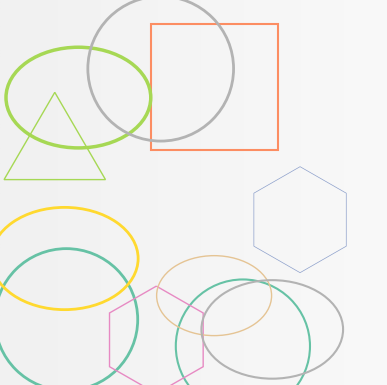[{"shape": "circle", "thickness": 2, "radius": 0.92, "center": [0.171, 0.17]}, {"shape": "circle", "thickness": 1.5, "radius": 0.87, "center": [0.627, 0.101]}, {"shape": "square", "thickness": 1.5, "radius": 0.82, "center": [0.554, 0.774]}, {"shape": "hexagon", "thickness": 0.5, "radius": 0.69, "center": [0.774, 0.429]}, {"shape": "hexagon", "thickness": 1, "radius": 0.7, "center": [0.403, 0.117]}, {"shape": "oval", "thickness": 2.5, "radius": 0.93, "center": [0.202, 0.747]}, {"shape": "triangle", "thickness": 1, "radius": 0.76, "center": [0.141, 0.609]}, {"shape": "oval", "thickness": 2, "radius": 0.95, "center": [0.167, 0.329]}, {"shape": "oval", "thickness": 1, "radius": 0.74, "center": [0.553, 0.232]}, {"shape": "oval", "thickness": 1.5, "radius": 0.91, "center": [0.703, 0.144]}, {"shape": "circle", "thickness": 2, "radius": 0.94, "center": [0.415, 0.822]}]